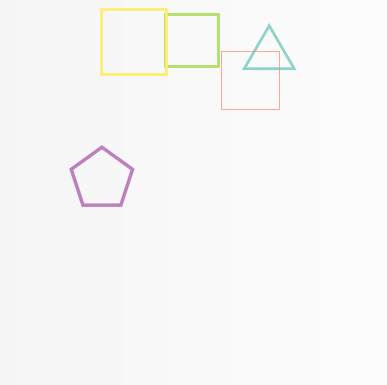[{"shape": "triangle", "thickness": 2, "radius": 0.37, "center": [0.695, 0.859]}, {"shape": "square", "thickness": 0.5, "radius": 0.38, "center": [0.644, 0.793]}, {"shape": "square", "thickness": 2, "radius": 0.34, "center": [0.495, 0.896]}, {"shape": "pentagon", "thickness": 2.5, "radius": 0.42, "center": [0.263, 0.534]}, {"shape": "square", "thickness": 2, "radius": 0.42, "center": [0.345, 0.892]}]